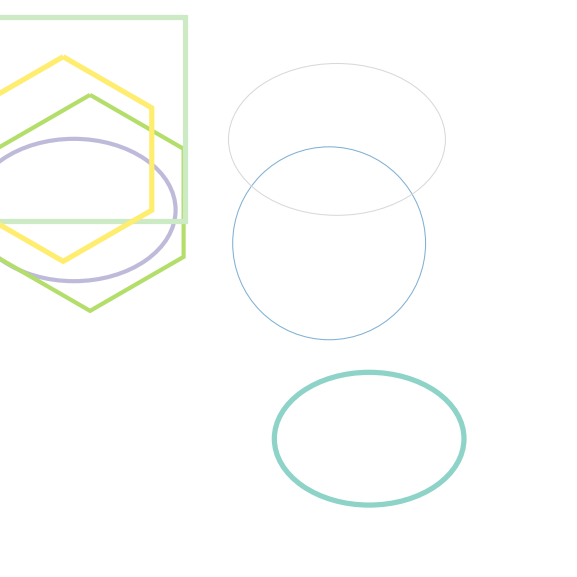[{"shape": "oval", "thickness": 2.5, "radius": 0.82, "center": [0.639, 0.239]}, {"shape": "oval", "thickness": 2, "radius": 0.88, "center": [0.128, 0.635]}, {"shape": "circle", "thickness": 0.5, "radius": 0.84, "center": [0.57, 0.578]}, {"shape": "hexagon", "thickness": 2, "radius": 0.94, "center": [0.156, 0.648]}, {"shape": "oval", "thickness": 0.5, "radius": 0.94, "center": [0.583, 0.758]}, {"shape": "square", "thickness": 2.5, "radius": 0.88, "center": [0.144, 0.794]}, {"shape": "hexagon", "thickness": 2.5, "radius": 0.89, "center": [0.109, 0.724]}]